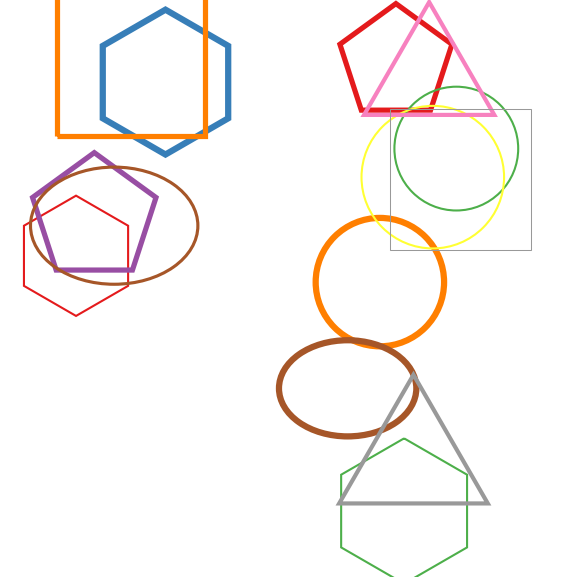[{"shape": "pentagon", "thickness": 2.5, "radius": 0.51, "center": [0.686, 0.891]}, {"shape": "hexagon", "thickness": 1, "radius": 0.52, "center": [0.132, 0.556]}, {"shape": "hexagon", "thickness": 3, "radius": 0.63, "center": [0.287, 0.857]}, {"shape": "hexagon", "thickness": 1, "radius": 0.63, "center": [0.7, 0.114]}, {"shape": "circle", "thickness": 1, "radius": 0.54, "center": [0.79, 0.742]}, {"shape": "pentagon", "thickness": 2.5, "radius": 0.56, "center": [0.163, 0.622]}, {"shape": "square", "thickness": 2.5, "radius": 0.64, "center": [0.226, 0.892]}, {"shape": "circle", "thickness": 3, "radius": 0.56, "center": [0.658, 0.511]}, {"shape": "circle", "thickness": 1, "radius": 0.62, "center": [0.749, 0.692]}, {"shape": "oval", "thickness": 1.5, "radius": 0.72, "center": [0.198, 0.608]}, {"shape": "oval", "thickness": 3, "radius": 0.59, "center": [0.602, 0.327]}, {"shape": "triangle", "thickness": 2, "radius": 0.65, "center": [0.743, 0.865]}, {"shape": "triangle", "thickness": 2, "radius": 0.74, "center": [0.716, 0.202]}, {"shape": "square", "thickness": 0.5, "radius": 0.61, "center": [0.798, 0.688]}]